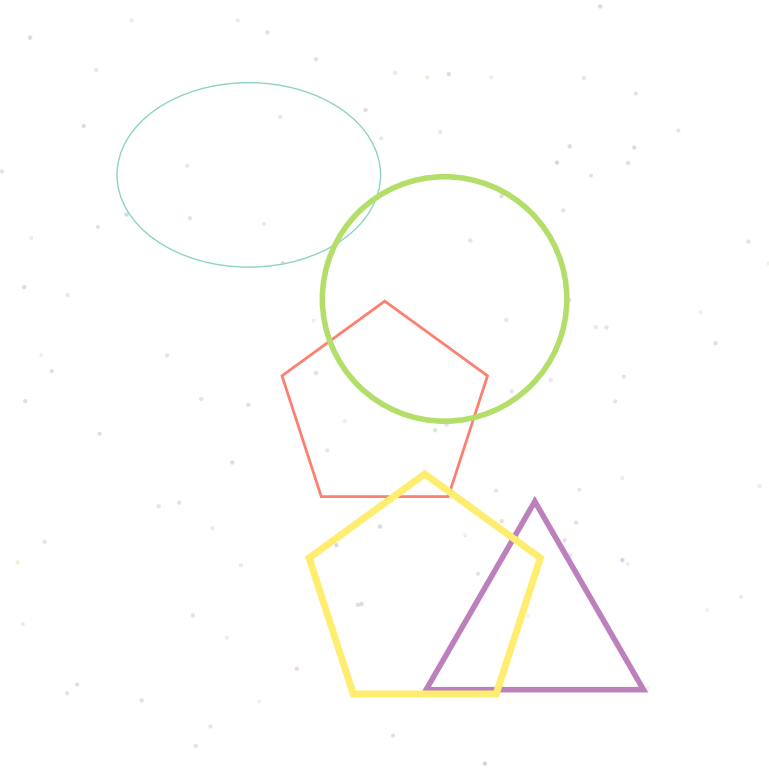[{"shape": "oval", "thickness": 0.5, "radius": 0.86, "center": [0.323, 0.773]}, {"shape": "pentagon", "thickness": 1, "radius": 0.7, "center": [0.5, 0.469]}, {"shape": "circle", "thickness": 2, "radius": 0.79, "center": [0.577, 0.612]}, {"shape": "triangle", "thickness": 2, "radius": 0.81, "center": [0.695, 0.186]}, {"shape": "pentagon", "thickness": 2.5, "radius": 0.79, "center": [0.552, 0.227]}]